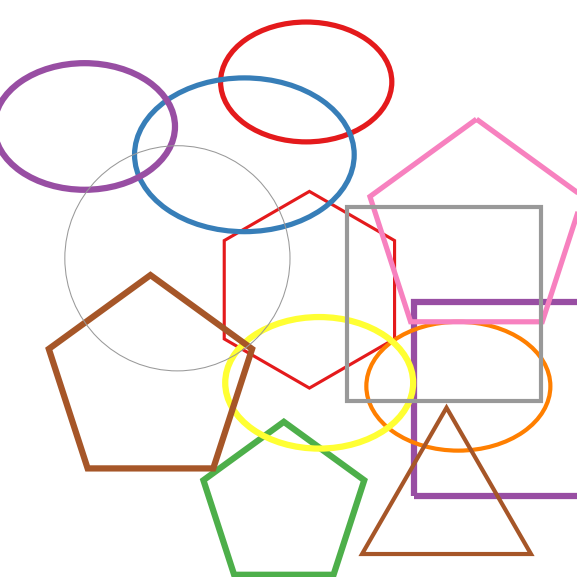[{"shape": "hexagon", "thickness": 1.5, "radius": 0.85, "center": [0.536, 0.497]}, {"shape": "oval", "thickness": 2.5, "radius": 0.74, "center": [0.53, 0.857]}, {"shape": "oval", "thickness": 2.5, "radius": 0.95, "center": [0.423, 0.731]}, {"shape": "pentagon", "thickness": 3, "radius": 0.73, "center": [0.491, 0.122]}, {"shape": "oval", "thickness": 3, "radius": 0.78, "center": [0.146, 0.78]}, {"shape": "square", "thickness": 3, "radius": 0.84, "center": [0.885, 0.308]}, {"shape": "oval", "thickness": 2, "radius": 0.8, "center": [0.794, 0.33]}, {"shape": "oval", "thickness": 3, "radius": 0.81, "center": [0.553, 0.336]}, {"shape": "pentagon", "thickness": 3, "radius": 0.93, "center": [0.261, 0.338]}, {"shape": "triangle", "thickness": 2, "radius": 0.84, "center": [0.773, 0.124]}, {"shape": "pentagon", "thickness": 2.5, "radius": 0.97, "center": [0.825, 0.599]}, {"shape": "square", "thickness": 2, "radius": 0.84, "center": [0.768, 0.474]}, {"shape": "circle", "thickness": 0.5, "radius": 0.97, "center": [0.307, 0.552]}]